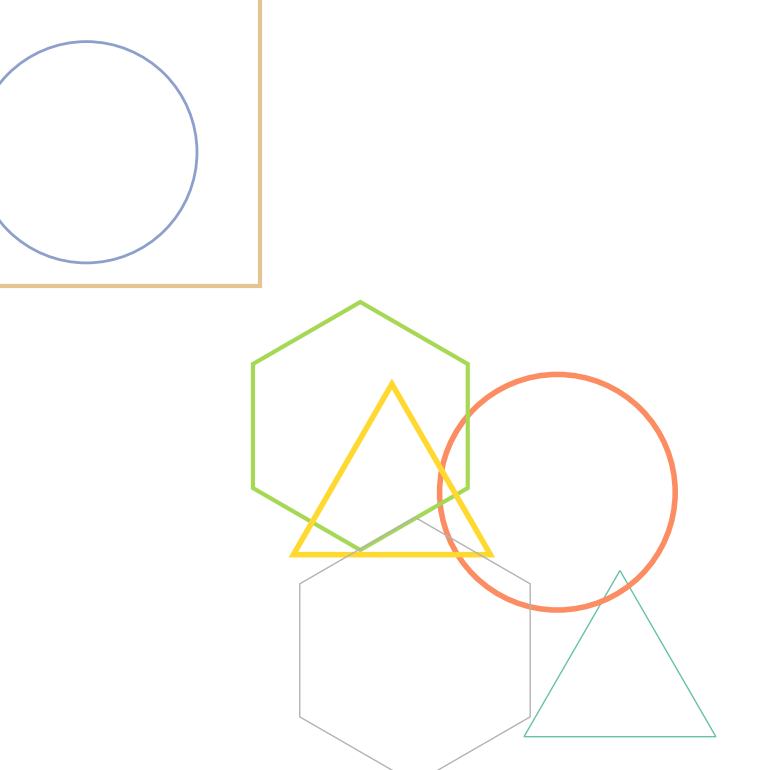[{"shape": "triangle", "thickness": 0.5, "radius": 0.72, "center": [0.805, 0.115]}, {"shape": "circle", "thickness": 2, "radius": 0.76, "center": [0.724, 0.361]}, {"shape": "circle", "thickness": 1, "radius": 0.72, "center": [0.112, 0.802]}, {"shape": "hexagon", "thickness": 1.5, "radius": 0.81, "center": [0.468, 0.447]}, {"shape": "triangle", "thickness": 2, "radius": 0.74, "center": [0.509, 0.354]}, {"shape": "square", "thickness": 1.5, "radius": 1.0, "center": [0.138, 0.828]}, {"shape": "hexagon", "thickness": 0.5, "radius": 0.86, "center": [0.539, 0.155]}]